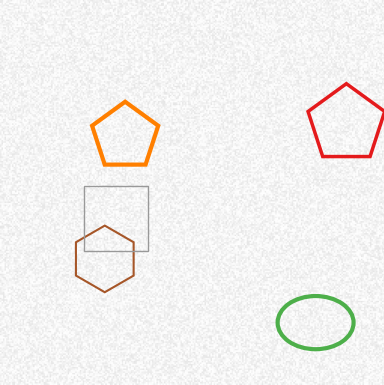[{"shape": "pentagon", "thickness": 2.5, "radius": 0.52, "center": [0.9, 0.678]}, {"shape": "oval", "thickness": 3, "radius": 0.49, "center": [0.82, 0.162]}, {"shape": "pentagon", "thickness": 3, "radius": 0.45, "center": [0.325, 0.645]}, {"shape": "hexagon", "thickness": 1.5, "radius": 0.43, "center": [0.272, 0.328]}, {"shape": "square", "thickness": 1, "radius": 0.42, "center": [0.301, 0.433]}]